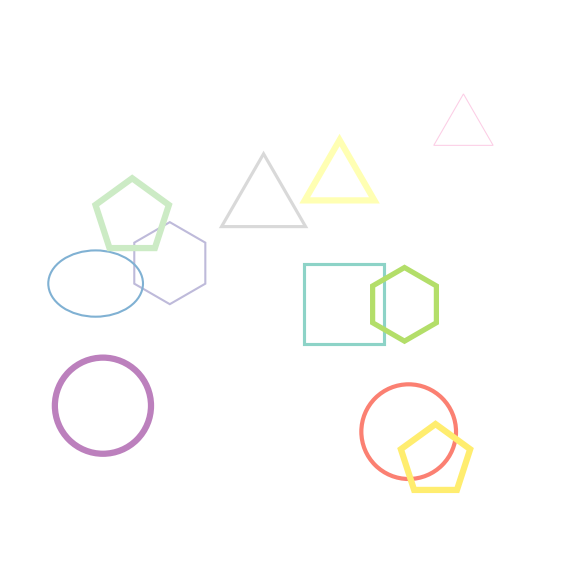[{"shape": "square", "thickness": 1.5, "radius": 0.34, "center": [0.596, 0.472]}, {"shape": "triangle", "thickness": 3, "radius": 0.35, "center": [0.588, 0.687]}, {"shape": "hexagon", "thickness": 1, "radius": 0.36, "center": [0.294, 0.543]}, {"shape": "circle", "thickness": 2, "radius": 0.41, "center": [0.708, 0.252]}, {"shape": "oval", "thickness": 1, "radius": 0.41, "center": [0.166, 0.508]}, {"shape": "hexagon", "thickness": 2.5, "radius": 0.32, "center": [0.7, 0.472]}, {"shape": "triangle", "thickness": 0.5, "radius": 0.3, "center": [0.803, 0.777]}, {"shape": "triangle", "thickness": 1.5, "radius": 0.42, "center": [0.456, 0.649]}, {"shape": "circle", "thickness": 3, "radius": 0.42, "center": [0.178, 0.297]}, {"shape": "pentagon", "thickness": 3, "radius": 0.33, "center": [0.229, 0.624]}, {"shape": "pentagon", "thickness": 3, "radius": 0.32, "center": [0.754, 0.202]}]